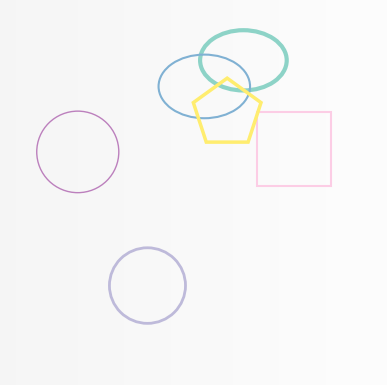[{"shape": "oval", "thickness": 3, "radius": 0.56, "center": [0.628, 0.843]}, {"shape": "circle", "thickness": 2, "radius": 0.49, "center": [0.381, 0.258]}, {"shape": "oval", "thickness": 1.5, "radius": 0.59, "center": [0.527, 0.776]}, {"shape": "square", "thickness": 1.5, "radius": 0.48, "center": [0.758, 0.613]}, {"shape": "circle", "thickness": 1, "radius": 0.53, "center": [0.201, 0.605]}, {"shape": "pentagon", "thickness": 2.5, "radius": 0.46, "center": [0.586, 0.705]}]